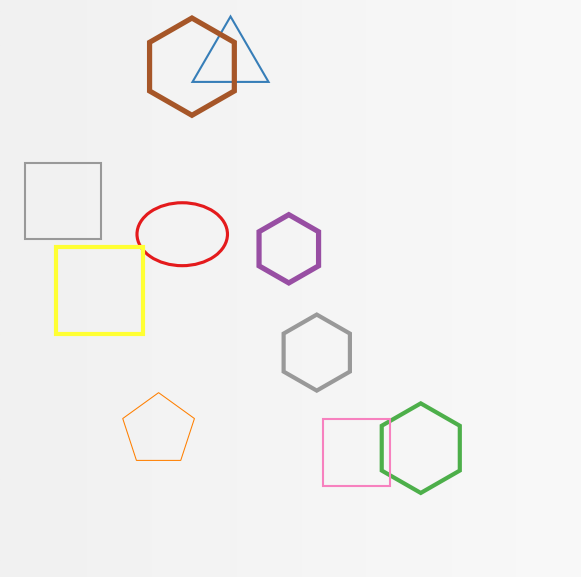[{"shape": "oval", "thickness": 1.5, "radius": 0.39, "center": [0.314, 0.594]}, {"shape": "triangle", "thickness": 1, "radius": 0.38, "center": [0.397, 0.895]}, {"shape": "hexagon", "thickness": 2, "radius": 0.39, "center": [0.724, 0.223]}, {"shape": "hexagon", "thickness": 2.5, "radius": 0.3, "center": [0.497, 0.568]}, {"shape": "pentagon", "thickness": 0.5, "radius": 0.32, "center": [0.273, 0.254]}, {"shape": "square", "thickness": 2, "radius": 0.38, "center": [0.171, 0.496]}, {"shape": "hexagon", "thickness": 2.5, "radius": 0.42, "center": [0.33, 0.884]}, {"shape": "square", "thickness": 1, "radius": 0.29, "center": [0.614, 0.216]}, {"shape": "hexagon", "thickness": 2, "radius": 0.33, "center": [0.545, 0.389]}, {"shape": "square", "thickness": 1, "radius": 0.33, "center": [0.108, 0.651]}]